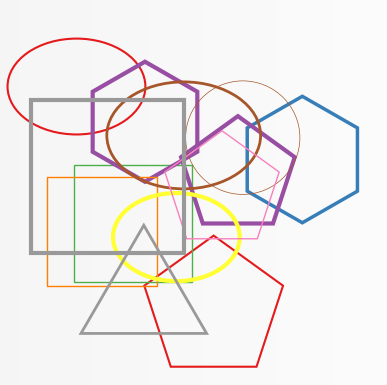[{"shape": "pentagon", "thickness": 1.5, "radius": 0.94, "center": [0.551, 0.2]}, {"shape": "oval", "thickness": 1.5, "radius": 0.89, "center": [0.197, 0.775]}, {"shape": "hexagon", "thickness": 2.5, "radius": 0.82, "center": [0.78, 0.586]}, {"shape": "square", "thickness": 1, "radius": 0.76, "center": [0.343, 0.419]}, {"shape": "hexagon", "thickness": 3, "radius": 0.78, "center": [0.374, 0.684]}, {"shape": "pentagon", "thickness": 3, "radius": 0.77, "center": [0.614, 0.544]}, {"shape": "square", "thickness": 1, "radius": 0.71, "center": [0.262, 0.399]}, {"shape": "oval", "thickness": 3, "radius": 0.82, "center": [0.455, 0.384]}, {"shape": "circle", "thickness": 0.5, "radius": 0.74, "center": [0.626, 0.642]}, {"shape": "oval", "thickness": 2, "radius": 0.99, "center": [0.474, 0.648]}, {"shape": "pentagon", "thickness": 1, "radius": 0.78, "center": [0.573, 0.505]}, {"shape": "square", "thickness": 3, "radius": 0.99, "center": [0.277, 0.542]}, {"shape": "triangle", "thickness": 2, "radius": 0.94, "center": [0.371, 0.228]}]